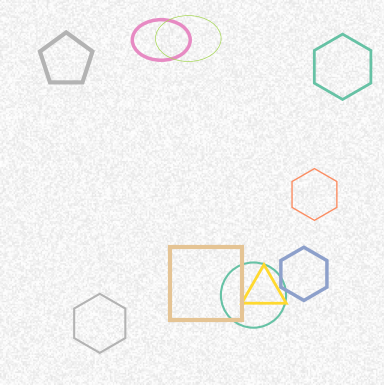[{"shape": "hexagon", "thickness": 2, "radius": 0.42, "center": [0.89, 0.827]}, {"shape": "circle", "thickness": 1.5, "radius": 0.42, "center": [0.658, 0.234]}, {"shape": "hexagon", "thickness": 1, "radius": 0.34, "center": [0.817, 0.495]}, {"shape": "hexagon", "thickness": 2.5, "radius": 0.35, "center": [0.789, 0.289]}, {"shape": "oval", "thickness": 2.5, "radius": 0.38, "center": [0.419, 0.896]}, {"shape": "oval", "thickness": 0.5, "radius": 0.43, "center": [0.489, 0.9]}, {"shape": "triangle", "thickness": 2, "radius": 0.33, "center": [0.686, 0.246]}, {"shape": "square", "thickness": 3, "radius": 0.47, "center": [0.535, 0.263]}, {"shape": "pentagon", "thickness": 3, "radius": 0.36, "center": [0.172, 0.844]}, {"shape": "hexagon", "thickness": 1.5, "radius": 0.38, "center": [0.259, 0.16]}]